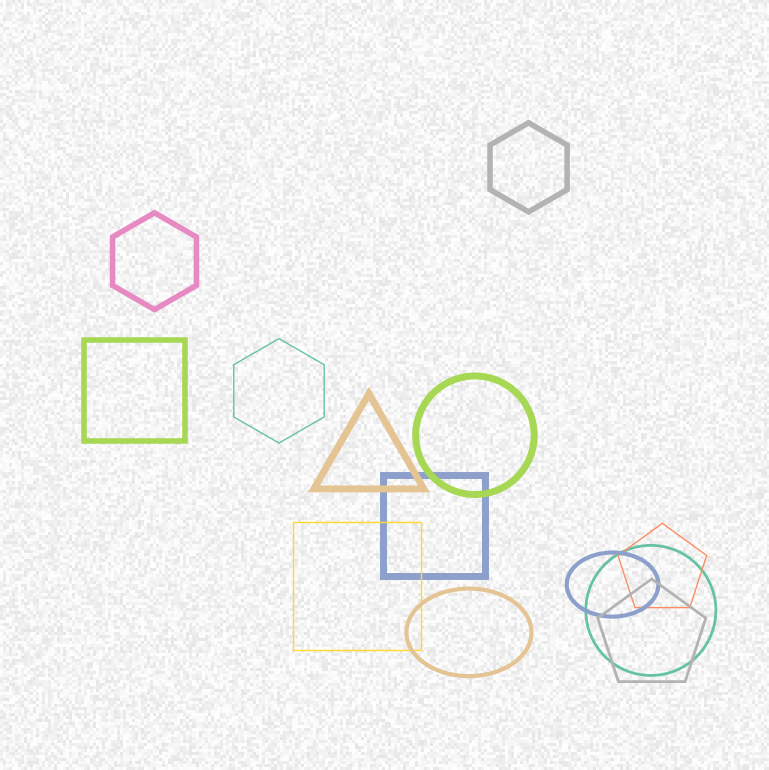[{"shape": "hexagon", "thickness": 0.5, "radius": 0.34, "center": [0.362, 0.492]}, {"shape": "circle", "thickness": 1, "radius": 0.42, "center": [0.845, 0.207]}, {"shape": "pentagon", "thickness": 0.5, "radius": 0.3, "center": [0.86, 0.26]}, {"shape": "oval", "thickness": 1.5, "radius": 0.3, "center": [0.796, 0.241]}, {"shape": "square", "thickness": 2.5, "radius": 0.33, "center": [0.564, 0.318]}, {"shape": "hexagon", "thickness": 2, "radius": 0.31, "center": [0.201, 0.661]}, {"shape": "square", "thickness": 2, "radius": 0.33, "center": [0.175, 0.493]}, {"shape": "circle", "thickness": 2.5, "radius": 0.38, "center": [0.617, 0.435]}, {"shape": "square", "thickness": 0.5, "radius": 0.42, "center": [0.464, 0.239]}, {"shape": "oval", "thickness": 1.5, "radius": 0.41, "center": [0.609, 0.179]}, {"shape": "triangle", "thickness": 2.5, "radius": 0.41, "center": [0.479, 0.406]}, {"shape": "pentagon", "thickness": 1, "radius": 0.37, "center": [0.846, 0.174]}, {"shape": "hexagon", "thickness": 2, "radius": 0.29, "center": [0.686, 0.783]}]